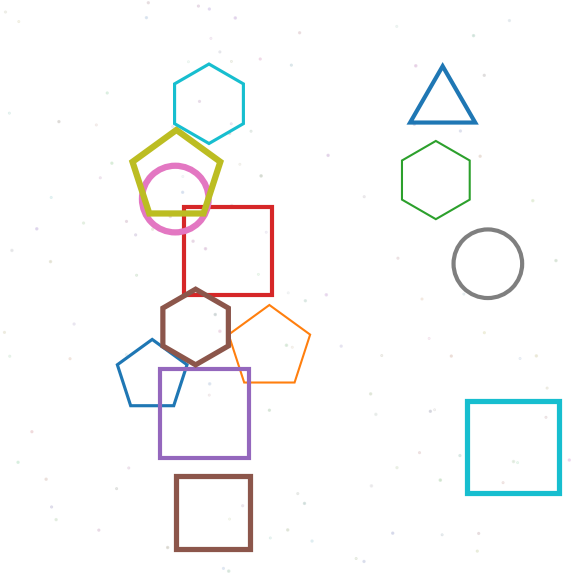[{"shape": "pentagon", "thickness": 1.5, "radius": 0.32, "center": [0.264, 0.348]}, {"shape": "triangle", "thickness": 2, "radius": 0.33, "center": [0.766, 0.819]}, {"shape": "pentagon", "thickness": 1, "radius": 0.37, "center": [0.466, 0.397]}, {"shape": "hexagon", "thickness": 1, "radius": 0.34, "center": [0.755, 0.687]}, {"shape": "square", "thickness": 2, "radius": 0.38, "center": [0.395, 0.564]}, {"shape": "square", "thickness": 2, "radius": 0.38, "center": [0.354, 0.284]}, {"shape": "hexagon", "thickness": 2.5, "radius": 0.33, "center": [0.339, 0.433]}, {"shape": "square", "thickness": 2.5, "radius": 0.32, "center": [0.369, 0.112]}, {"shape": "circle", "thickness": 3, "radius": 0.29, "center": [0.304, 0.654]}, {"shape": "circle", "thickness": 2, "radius": 0.3, "center": [0.845, 0.542]}, {"shape": "pentagon", "thickness": 3, "radius": 0.4, "center": [0.305, 0.694]}, {"shape": "hexagon", "thickness": 1.5, "radius": 0.34, "center": [0.362, 0.819]}, {"shape": "square", "thickness": 2.5, "radius": 0.4, "center": [0.888, 0.225]}]